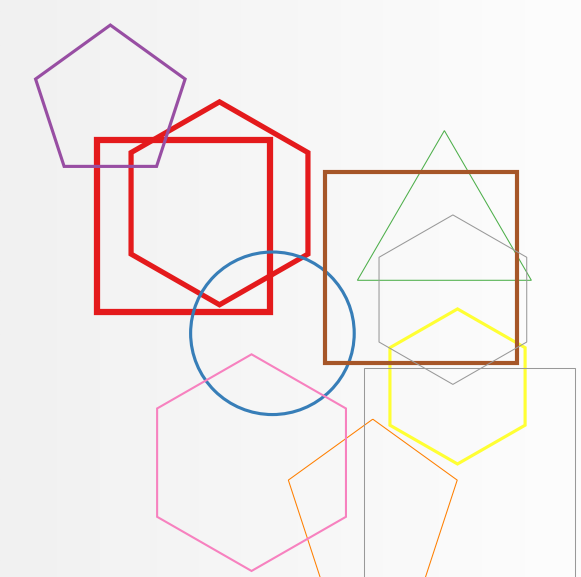[{"shape": "square", "thickness": 3, "radius": 0.74, "center": [0.316, 0.608]}, {"shape": "hexagon", "thickness": 2.5, "radius": 0.88, "center": [0.378, 0.647]}, {"shape": "circle", "thickness": 1.5, "radius": 0.7, "center": [0.469, 0.422]}, {"shape": "triangle", "thickness": 0.5, "radius": 0.86, "center": [0.765, 0.6]}, {"shape": "pentagon", "thickness": 1.5, "radius": 0.68, "center": [0.19, 0.82]}, {"shape": "pentagon", "thickness": 0.5, "radius": 0.76, "center": [0.641, 0.121]}, {"shape": "hexagon", "thickness": 1.5, "radius": 0.67, "center": [0.787, 0.33]}, {"shape": "square", "thickness": 2, "radius": 0.83, "center": [0.724, 0.536]}, {"shape": "hexagon", "thickness": 1, "radius": 0.94, "center": [0.433, 0.198]}, {"shape": "square", "thickness": 0.5, "radius": 0.91, "center": [0.808, 0.181]}, {"shape": "hexagon", "thickness": 0.5, "radius": 0.73, "center": [0.779, 0.48]}]